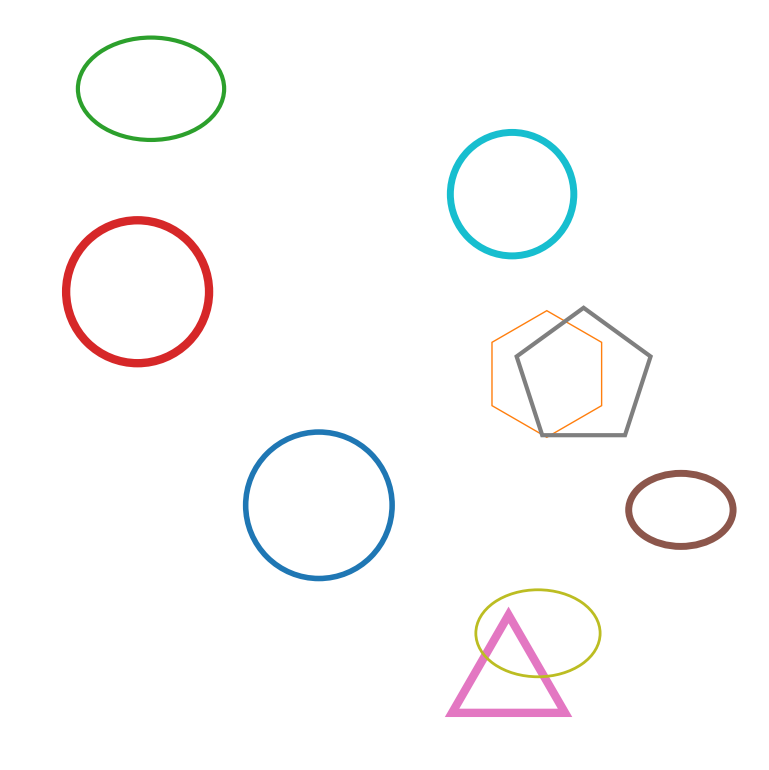[{"shape": "circle", "thickness": 2, "radius": 0.48, "center": [0.414, 0.344]}, {"shape": "hexagon", "thickness": 0.5, "radius": 0.41, "center": [0.71, 0.514]}, {"shape": "oval", "thickness": 1.5, "radius": 0.47, "center": [0.196, 0.885]}, {"shape": "circle", "thickness": 3, "radius": 0.46, "center": [0.179, 0.621]}, {"shape": "oval", "thickness": 2.5, "radius": 0.34, "center": [0.884, 0.338]}, {"shape": "triangle", "thickness": 3, "radius": 0.42, "center": [0.66, 0.117]}, {"shape": "pentagon", "thickness": 1.5, "radius": 0.46, "center": [0.758, 0.509]}, {"shape": "oval", "thickness": 1, "radius": 0.4, "center": [0.699, 0.178]}, {"shape": "circle", "thickness": 2.5, "radius": 0.4, "center": [0.665, 0.748]}]